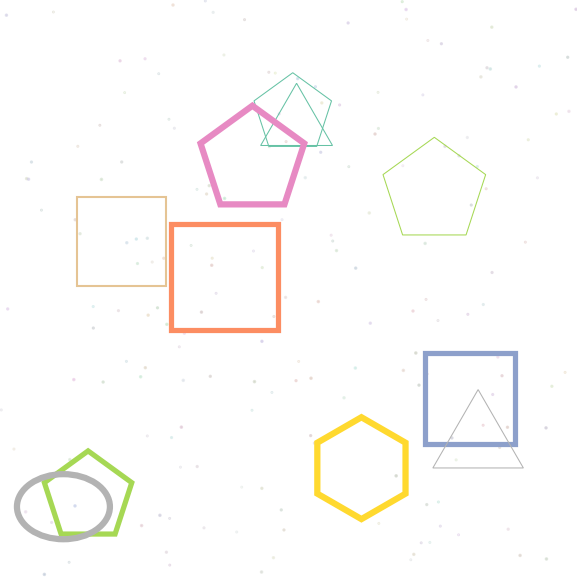[{"shape": "triangle", "thickness": 0.5, "radius": 0.36, "center": [0.514, 0.783]}, {"shape": "pentagon", "thickness": 0.5, "radius": 0.35, "center": [0.507, 0.803]}, {"shape": "square", "thickness": 2.5, "radius": 0.46, "center": [0.389, 0.52]}, {"shape": "square", "thickness": 2.5, "radius": 0.39, "center": [0.814, 0.309]}, {"shape": "pentagon", "thickness": 3, "radius": 0.47, "center": [0.437, 0.722]}, {"shape": "pentagon", "thickness": 2.5, "radius": 0.4, "center": [0.153, 0.139]}, {"shape": "pentagon", "thickness": 0.5, "radius": 0.47, "center": [0.752, 0.668]}, {"shape": "hexagon", "thickness": 3, "radius": 0.44, "center": [0.626, 0.188]}, {"shape": "square", "thickness": 1, "radius": 0.39, "center": [0.21, 0.581]}, {"shape": "oval", "thickness": 3, "radius": 0.4, "center": [0.11, 0.122]}, {"shape": "triangle", "thickness": 0.5, "radius": 0.45, "center": [0.828, 0.234]}]